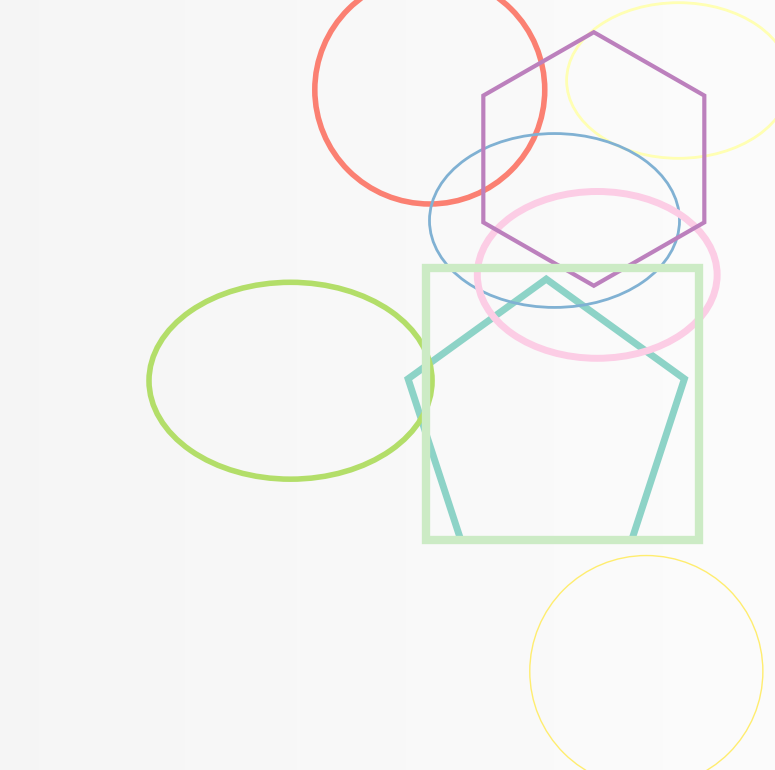[{"shape": "pentagon", "thickness": 2.5, "radius": 0.94, "center": [0.705, 0.45]}, {"shape": "oval", "thickness": 1, "radius": 0.72, "center": [0.875, 0.895]}, {"shape": "circle", "thickness": 2, "radius": 0.74, "center": [0.555, 0.883]}, {"shape": "oval", "thickness": 1, "radius": 0.81, "center": [0.715, 0.714]}, {"shape": "oval", "thickness": 2, "radius": 0.91, "center": [0.375, 0.506]}, {"shape": "oval", "thickness": 2.5, "radius": 0.77, "center": [0.771, 0.643]}, {"shape": "hexagon", "thickness": 1.5, "radius": 0.82, "center": [0.766, 0.794]}, {"shape": "square", "thickness": 3, "radius": 0.88, "center": [0.725, 0.475]}, {"shape": "circle", "thickness": 0.5, "radius": 0.75, "center": [0.834, 0.128]}]